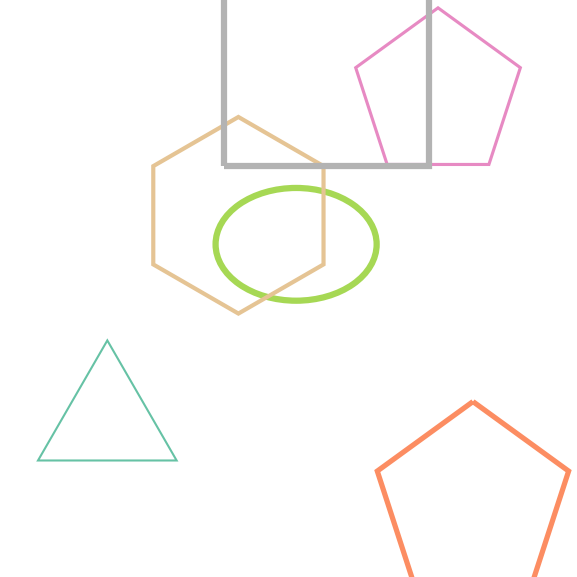[{"shape": "triangle", "thickness": 1, "radius": 0.69, "center": [0.186, 0.271]}, {"shape": "pentagon", "thickness": 2.5, "radius": 0.87, "center": [0.819, 0.13]}, {"shape": "pentagon", "thickness": 1.5, "radius": 0.75, "center": [0.758, 0.836]}, {"shape": "oval", "thickness": 3, "radius": 0.7, "center": [0.513, 0.576]}, {"shape": "hexagon", "thickness": 2, "radius": 0.85, "center": [0.413, 0.626]}, {"shape": "square", "thickness": 3, "radius": 0.89, "center": [0.565, 0.889]}]